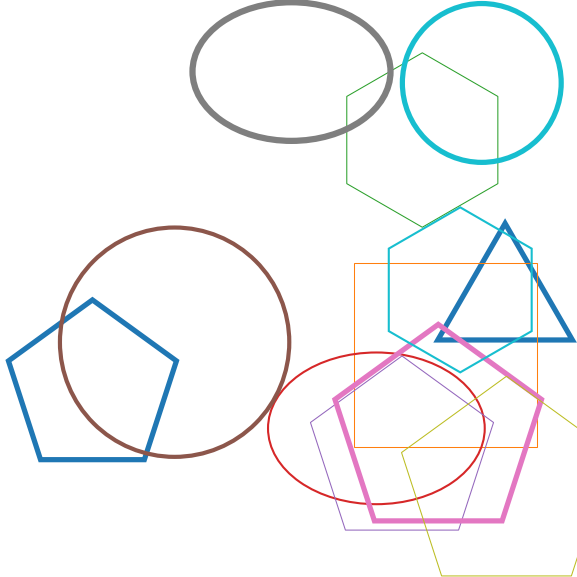[{"shape": "pentagon", "thickness": 2.5, "radius": 0.76, "center": [0.16, 0.327]}, {"shape": "triangle", "thickness": 2.5, "radius": 0.67, "center": [0.875, 0.478]}, {"shape": "square", "thickness": 0.5, "radius": 0.79, "center": [0.772, 0.384]}, {"shape": "hexagon", "thickness": 0.5, "radius": 0.76, "center": [0.731, 0.757]}, {"shape": "oval", "thickness": 1, "radius": 0.94, "center": [0.652, 0.257]}, {"shape": "pentagon", "thickness": 0.5, "radius": 0.83, "center": [0.696, 0.216]}, {"shape": "circle", "thickness": 2, "radius": 0.99, "center": [0.302, 0.407]}, {"shape": "pentagon", "thickness": 2.5, "radius": 0.94, "center": [0.759, 0.249]}, {"shape": "oval", "thickness": 3, "radius": 0.86, "center": [0.505, 0.875]}, {"shape": "pentagon", "thickness": 0.5, "radius": 0.96, "center": [0.877, 0.156]}, {"shape": "circle", "thickness": 2.5, "radius": 0.69, "center": [0.834, 0.855]}, {"shape": "hexagon", "thickness": 1, "radius": 0.71, "center": [0.797, 0.497]}]